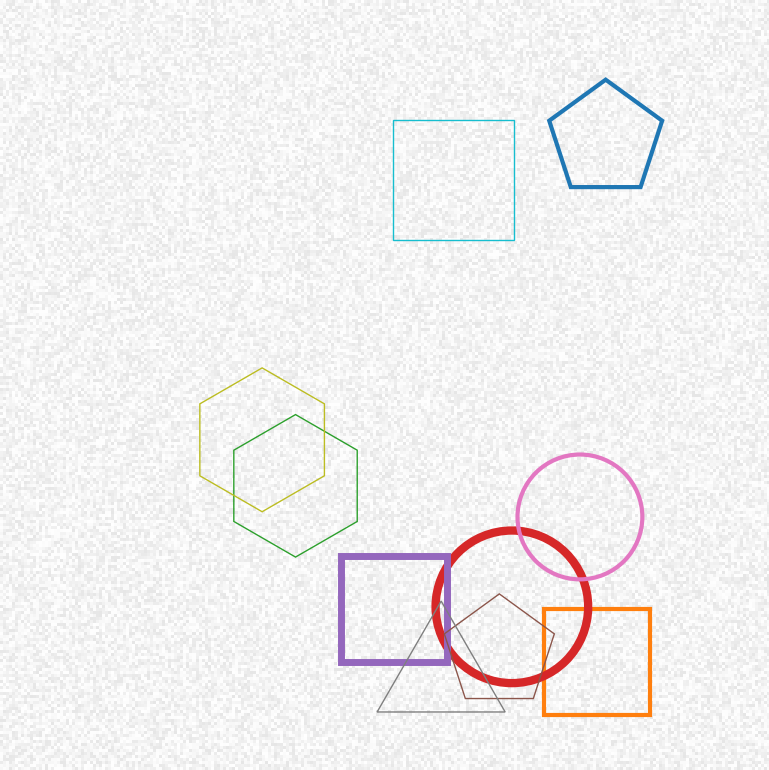[{"shape": "pentagon", "thickness": 1.5, "radius": 0.39, "center": [0.787, 0.819]}, {"shape": "square", "thickness": 1.5, "radius": 0.34, "center": [0.776, 0.14]}, {"shape": "hexagon", "thickness": 0.5, "radius": 0.46, "center": [0.384, 0.369]}, {"shape": "circle", "thickness": 3, "radius": 0.5, "center": [0.665, 0.212]}, {"shape": "square", "thickness": 2.5, "radius": 0.34, "center": [0.511, 0.209]}, {"shape": "pentagon", "thickness": 0.5, "radius": 0.38, "center": [0.648, 0.154]}, {"shape": "circle", "thickness": 1.5, "radius": 0.41, "center": [0.753, 0.329]}, {"shape": "triangle", "thickness": 0.5, "radius": 0.48, "center": [0.573, 0.123]}, {"shape": "hexagon", "thickness": 0.5, "radius": 0.47, "center": [0.34, 0.429]}, {"shape": "square", "thickness": 0.5, "radius": 0.39, "center": [0.589, 0.766]}]